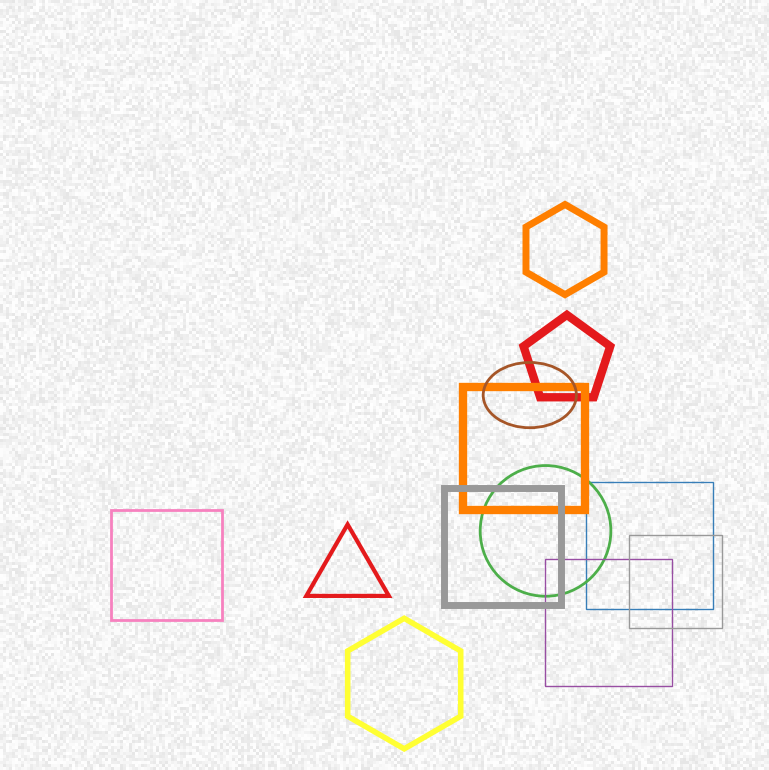[{"shape": "triangle", "thickness": 1.5, "radius": 0.31, "center": [0.451, 0.257]}, {"shape": "pentagon", "thickness": 3, "radius": 0.3, "center": [0.736, 0.532]}, {"shape": "square", "thickness": 0.5, "radius": 0.41, "center": [0.844, 0.292]}, {"shape": "circle", "thickness": 1, "radius": 0.42, "center": [0.708, 0.311]}, {"shape": "square", "thickness": 0.5, "radius": 0.41, "center": [0.79, 0.192]}, {"shape": "hexagon", "thickness": 2.5, "radius": 0.29, "center": [0.734, 0.676]}, {"shape": "square", "thickness": 3, "radius": 0.4, "center": [0.68, 0.418]}, {"shape": "hexagon", "thickness": 2, "radius": 0.42, "center": [0.525, 0.112]}, {"shape": "oval", "thickness": 1, "radius": 0.3, "center": [0.688, 0.487]}, {"shape": "square", "thickness": 1, "radius": 0.36, "center": [0.216, 0.266]}, {"shape": "square", "thickness": 2.5, "radius": 0.38, "center": [0.653, 0.291]}, {"shape": "square", "thickness": 0.5, "radius": 0.3, "center": [0.877, 0.245]}]